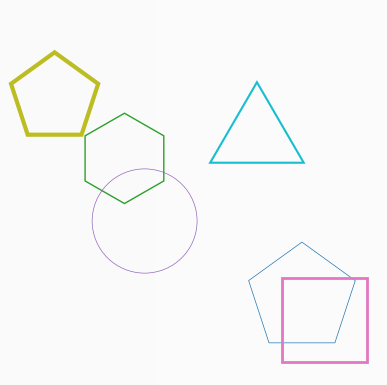[{"shape": "pentagon", "thickness": 0.5, "radius": 0.72, "center": [0.779, 0.227]}, {"shape": "hexagon", "thickness": 1, "radius": 0.59, "center": [0.321, 0.589]}, {"shape": "circle", "thickness": 0.5, "radius": 0.68, "center": [0.373, 0.426]}, {"shape": "square", "thickness": 2, "radius": 0.55, "center": [0.837, 0.169]}, {"shape": "pentagon", "thickness": 3, "radius": 0.59, "center": [0.141, 0.746]}, {"shape": "triangle", "thickness": 1.5, "radius": 0.7, "center": [0.663, 0.647]}]